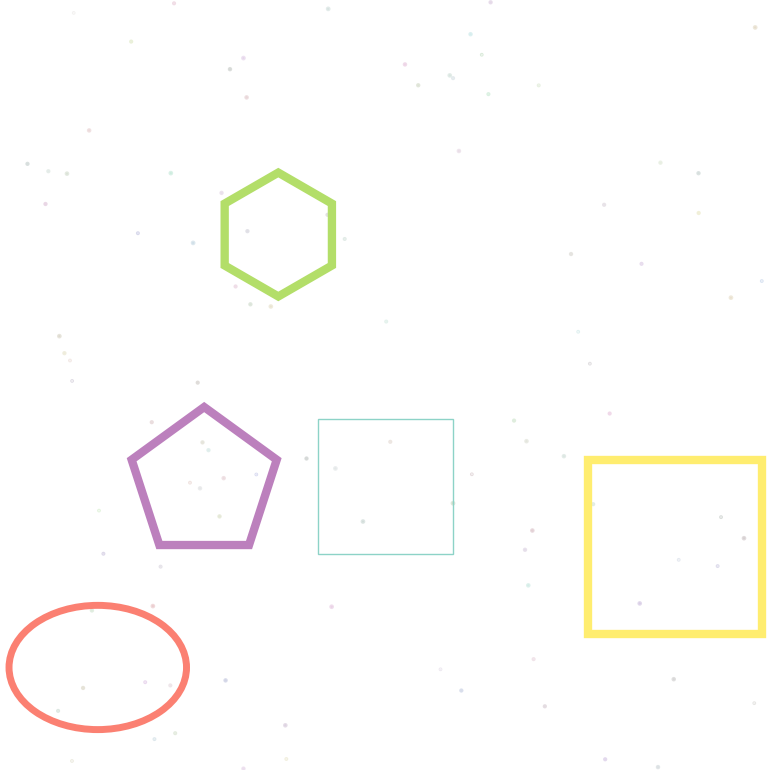[{"shape": "square", "thickness": 0.5, "radius": 0.44, "center": [0.5, 0.368]}, {"shape": "oval", "thickness": 2.5, "radius": 0.58, "center": [0.127, 0.133]}, {"shape": "hexagon", "thickness": 3, "radius": 0.4, "center": [0.361, 0.695]}, {"shape": "pentagon", "thickness": 3, "radius": 0.5, "center": [0.265, 0.372]}, {"shape": "square", "thickness": 3, "radius": 0.57, "center": [0.877, 0.289]}]